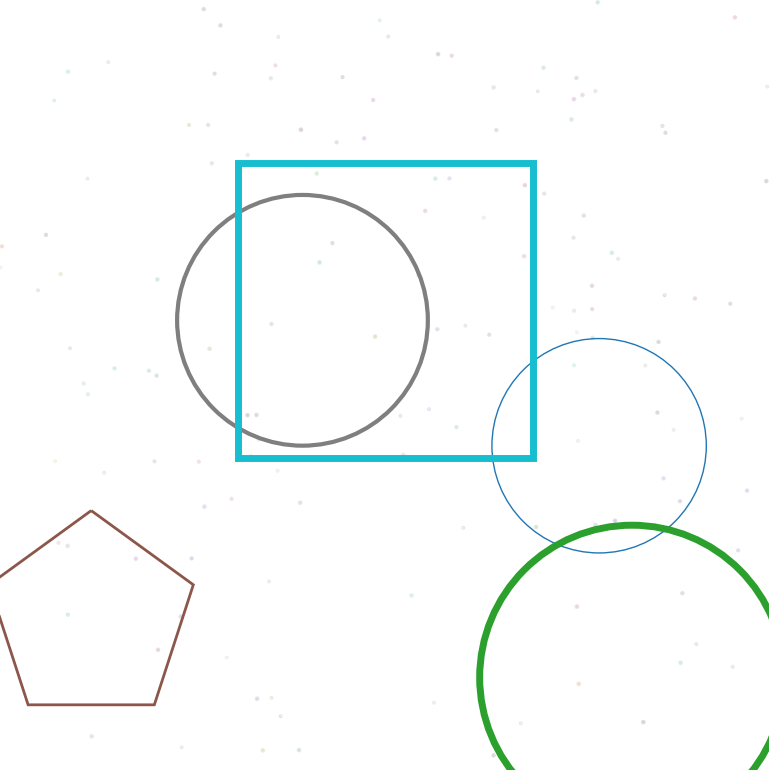[{"shape": "circle", "thickness": 0.5, "radius": 0.7, "center": [0.778, 0.421]}, {"shape": "circle", "thickness": 2.5, "radius": 0.99, "center": [0.821, 0.12]}, {"shape": "pentagon", "thickness": 1, "radius": 0.7, "center": [0.118, 0.197]}, {"shape": "circle", "thickness": 1.5, "radius": 0.81, "center": [0.393, 0.584]}, {"shape": "square", "thickness": 2.5, "radius": 0.96, "center": [0.501, 0.597]}]